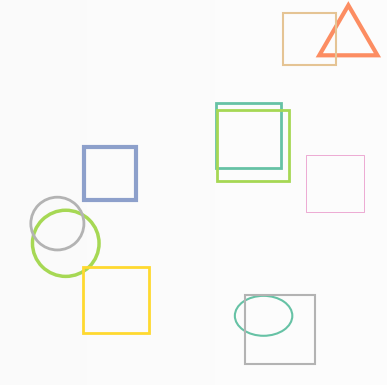[{"shape": "oval", "thickness": 1.5, "radius": 0.37, "center": [0.68, 0.18]}, {"shape": "square", "thickness": 2, "radius": 0.42, "center": [0.642, 0.648]}, {"shape": "triangle", "thickness": 3, "radius": 0.43, "center": [0.899, 0.9]}, {"shape": "square", "thickness": 3, "radius": 0.34, "center": [0.284, 0.549]}, {"shape": "square", "thickness": 0.5, "radius": 0.37, "center": [0.864, 0.523]}, {"shape": "circle", "thickness": 2.5, "radius": 0.43, "center": [0.17, 0.368]}, {"shape": "square", "thickness": 2, "radius": 0.46, "center": [0.654, 0.622]}, {"shape": "square", "thickness": 2, "radius": 0.43, "center": [0.3, 0.22]}, {"shape": "square", "thickness": 1.5, "radius": 0.34, "center": [0.798, 0.899]}, {"shape": "square", "thickness": 1.5, "radius": 0.45, "center": [0.723, 0.144]}, {"shape": "circle", "thickness": 2, "radius": 0.34, "center": [0.148, 0.419]}]